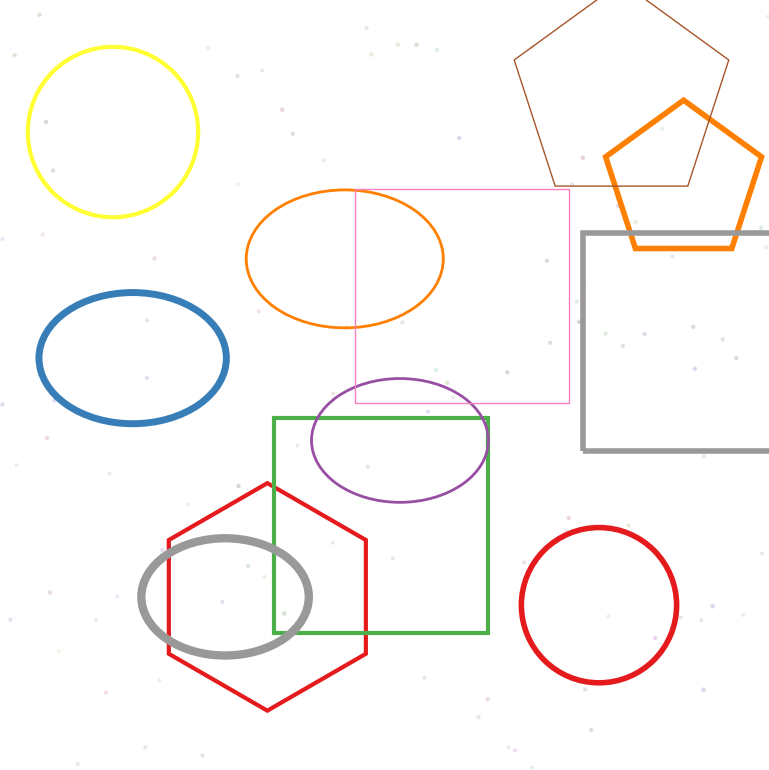[{"shape": "circle", "thickness": 2, "radius": 0.5, "center": [0.778, 0.214]}, {"shape": "hexagon", "thickness": 1.5, "radius": 0.74, "center": [0.347, 0.225]}, {"shape": "oval", "thickness": 2.5, "radius": 0.61, "center": [0.172, 0.535]}, {"shape": "square", "thickness": 1.5, "radius": 0.7, "center": [0.495, 0.318]}, {"shape": "oval", "thickness": 1, "radius": 0.57, "center": [0.519, 0.428]}, {"shape": "oval", "thickness": 1, "radius": 0.64, "center": [0.448, 0.664]}, {"shape": "pentagon", "thickness": 2, "radius": 0.53, "center": [0.888, 0.763]}, {"shape": "circle", "thickness": 1.5, "radius": 0.55, "center": [0.147, 0.829]}, {"shape": "pentagon", "thickness": 0.5, "radius": 0.73, "center": [0.807, 0.877]}, {"shape": "square", "thickness": 0.5, "radius": 0.7, "center": [0.6, 0.615]}, {"shape": "oval", "thickness": 3, "radius": 0.54, "center": [0.292, 0.225]}, {"shape": "square", "thickness": 2, "radius": 0.71, "center": [0.899, 0.556]}]